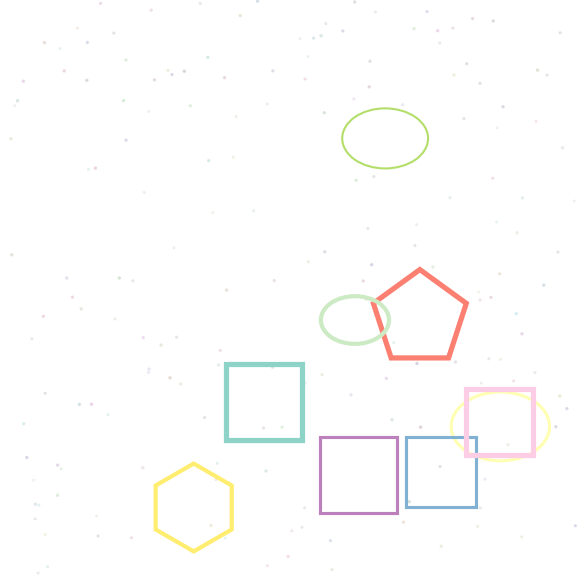[{"shape": "square", "thickness": 2.5, "radius": 0.33, "center": [0.457, 0.303]}, {"shape": "oval", "thickness": 1.5, "radius": 0.43, "center": [0.866, 0.261]}, {"shape": "pentagon", "thickness": 2.5, "radius": 0.42, "center": [0.727, 0.448]}, {"shape": "square", "thickness": 1.5, "radius": 0.3, "center": [0.763, 0.182]}, {"shape": "oval", "thickness": 1, "radius": 0.37, "center": [0.667, 0.759]}, {"shape": "square", "thickness": 2.5, "radius": 0.29, "center": [0.865, 0.268]}, {"shape": "square", "thickness": 1.5, "radius": 0.33, "center": [0.621, 0.177]}, {"shape": "oval", "thickness": 2, "radius": 0.3, "center": [0.615, 0.445]}, {"shape": "hexagon", "thickness": 2, "radius": 0.38, "center": [0.335, 0.12]}]